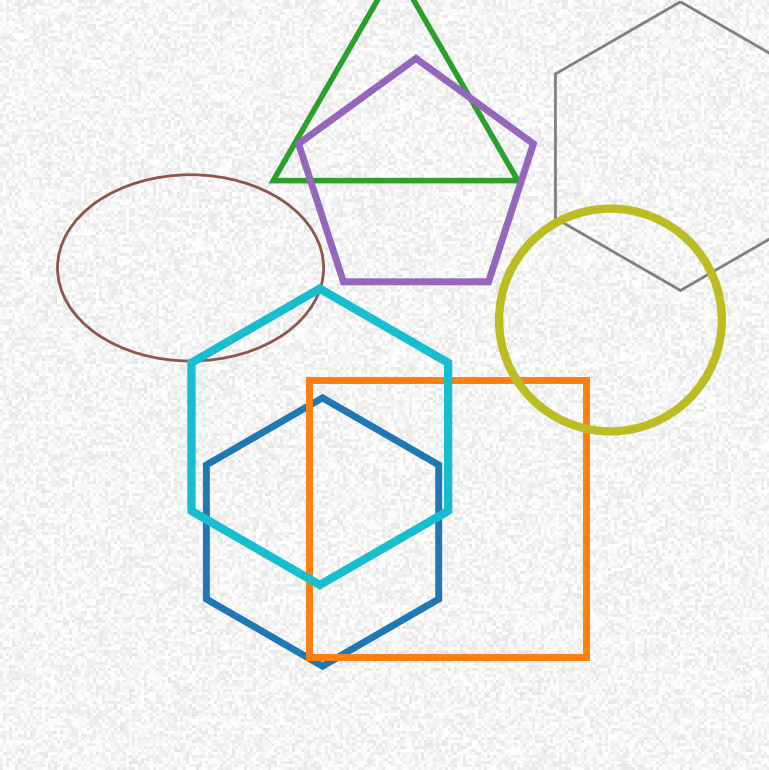[{"shape": "hexagon", "thickness": 2.5, "radius": 0.87, "center": [0.419, 0.309]}, {"shape": "square", "thickness": 2.5, "radius": 0.9, "center": [0.581, 0.327]}, {"shape": "triangle", "thickness": 2, "radius": 0.92, "center": [0.514, 0.857]}, {"shape": "pentagon", "thickness": 2.5, "radius": 0.8, "center": [0.54, 0.764]}, {"shape": "oval", "thickness": 1, "radius": 0.86, "center": [0.247, 0.652]}, {"shape": "hexagon", "thickness": 1, "radius": 0.94, "center": [0.884, 0.81]}, {"shape": "circle", "thickness": 3, "radius": 0.72, "center": [0.793, 0.584]}, {"shape": "hexagon", "thickness": 3, "radius": 0.96, "center": [0.415, 0.433]}]